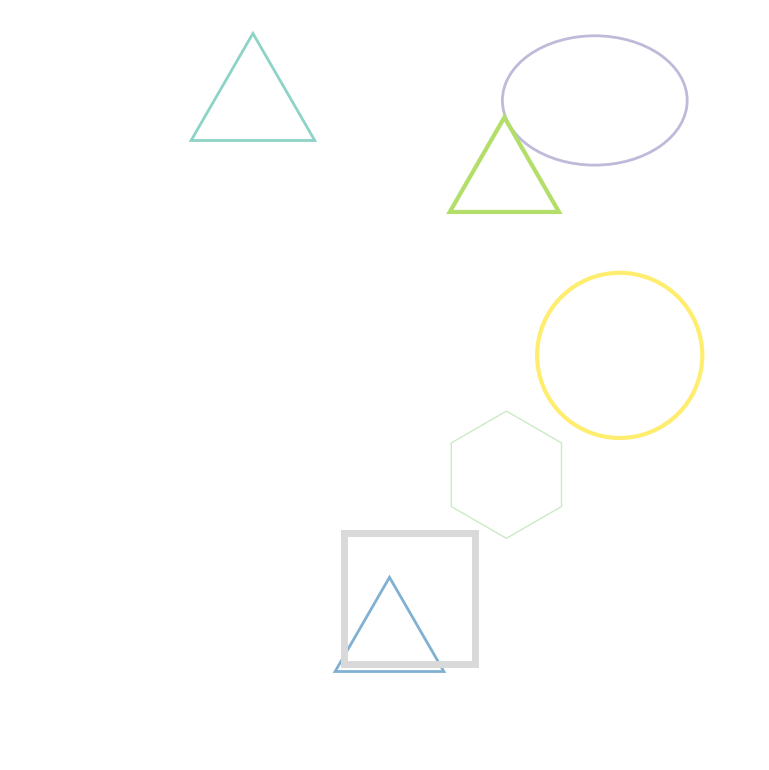[{"shape": "triangle", "thickness": 1, "radius": 0.46, "center": [0.328, 0.864]}, {"shape": "oval", "thickness": 1, "radius": 0.6, "center": [0.772, 0.87]}, {"shape": "triangle", "thickness": 1, "radius": 0.41, "center": [0.506, 0.169]}, {"shape": "triangle", "thickness": 1.5, "radius": 0.41, "center": [0.655, 0.766]}, {"shape": "square", "thickness": 2.5, "radius": 0.43, "center": [0.532, 0.223]}, {"shape": "hexagon", "thickness": 0.5, "radius": 0.41, "center": [0.658, 0.383]}, {"shape": "circle", "thickness": 1.5, "radius": 0.54, "center": [0.805, 0.538]}]